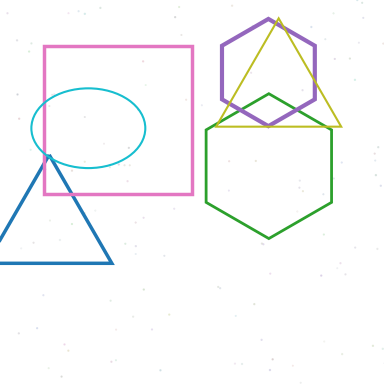[{"shape": "triangle", "thickness": 2.5, "radius": 0.94, "center": [0.128, 0.41]}, {"shape": "hexagon", "thickness": 2, "radius": 0.94, "center": [0.698, 0.568]}, {"shape": "hexagon", "thickness": 3, "radius": 0.7, "center": [0.697, 0.812]}, {"shape": "square", "thickness": 2.5, "radius": 0.96, "center": [0.306, 0.688]}, {"shape": "triangle", "thickness": 1.5, "radius": 0.94, "center": [0.724, 0.765]}, {"shape": "oval", "thickness": 1.5, "radius": 0.74, "center": [0.229, 0.667]}]